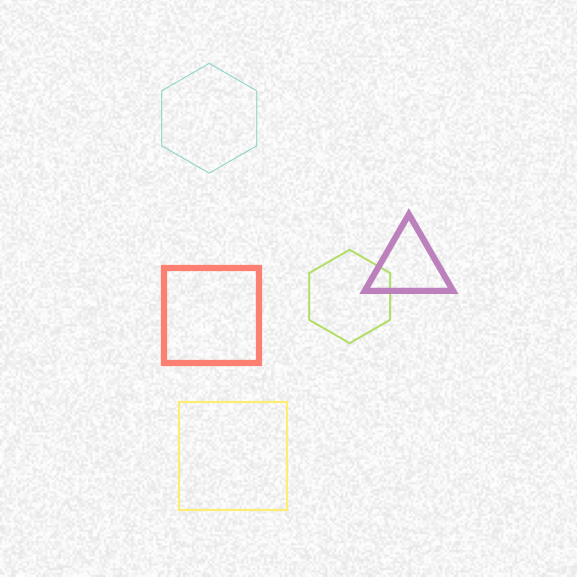[{"shape": "hexagon", "thickness": 0.5, "radius": 0.48, "center": [0.362, 0.794]}, {"shape": "square", "thickness": 3, "radius": 0.41, "center": [0.367, 0.452]}, {"shape": "hexagon", "thickness": 1, "radius": 0.4, "center": [0.605, 0.486]}, {"shape": "triangle", "thickness": 3, "radius": 0.44, "center": [0.708, 0.54]}, {"shape": "square", "thickness": 1, "radius": 0.47, "center": [0.403, 0.21]}]